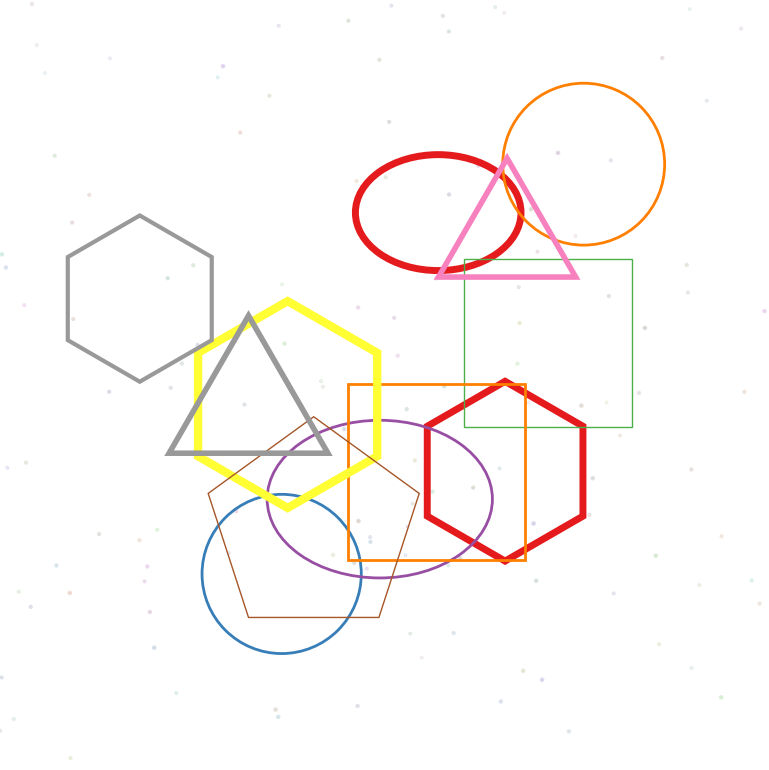[{"shape": "hexagon", "thickness": 2.5, "radius": 0.58, "center": [0.656, 0.388]}, {"shape": "oval", "thickness": 2.5, "radius": 0.54, "center": [0.569, 0.724]}, {"shape": "circle", "thickness": 1, "radius": 0.52, "center": [0.366, 0.255]}, {"shape": "square", "thickness": 0.5, "radius": 0.54, "center": [0.712, 0.555]}, {"shape": "oval", "thickness": 1, "radius": 0.73, "center": [0.493, 0.352]}, {"shape": "circle", "thickness": 1, "radius": 0.53, "center": [0.758, 0.787]}, {"shape": "square", "thickness": 1, "radius": 0.57, "center": [0.567, 0.387]}, {"shape": "hexagon", "thickness": 3, "radius": 0.67, "center": [0.374, 0.475]}, {"shape": "pentagon", "thickness": 0.5, "radius": 0.72, "center": [0.407, 0.315]}, {"shape": "triangle", "thickness": 2, "radius": 0.51, "center": [0.659, 0.692]}, {"shape": "triangle", "thickness": 2, "radius": 0.6, "center": [0.323, 0.471]}, {"shape": "hexagon", "thickness": 1.5, "radius": 0.54, "center": [0.182, 0.612]}]